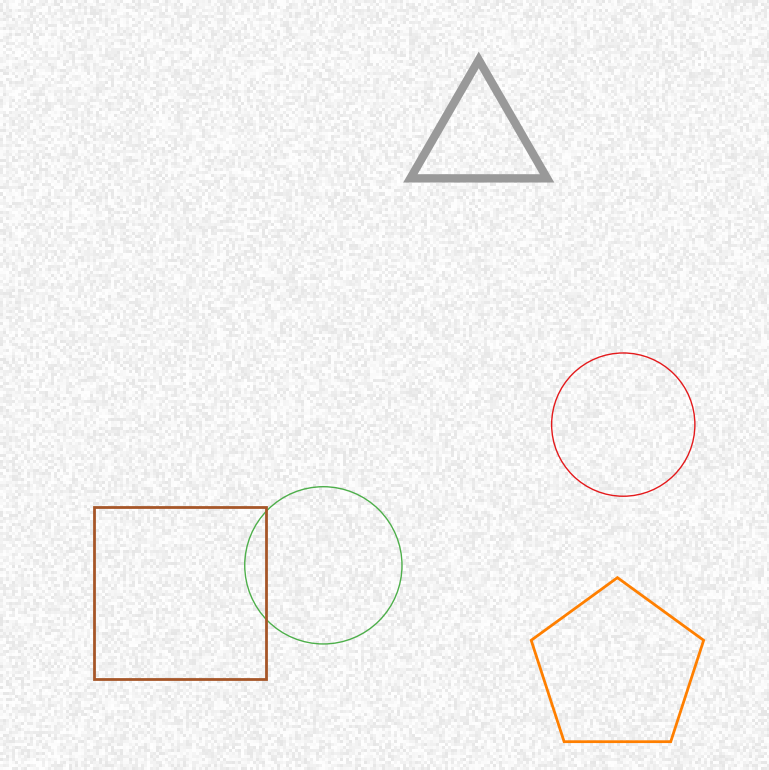[{"shape": "circle", "thickness": 0.5, "radius": 0.47, "center": [0.809, 0.449]}, {"shape": "circle", "thickness": 0.5, "radius": 0.51, "center": [0.42, 0.266]}, {"shape": "pentagon", "thickness": 1, "radius": 0.59, "center": [0.802, 0.132]}, {"shape": "square", "thickness": 1, "radius": 0.56, "center": [0.233, 0.23]}, {"shape": "triangle", "thickness": 3, "radius": 0.51, "center": [0.622, 0.82]}]